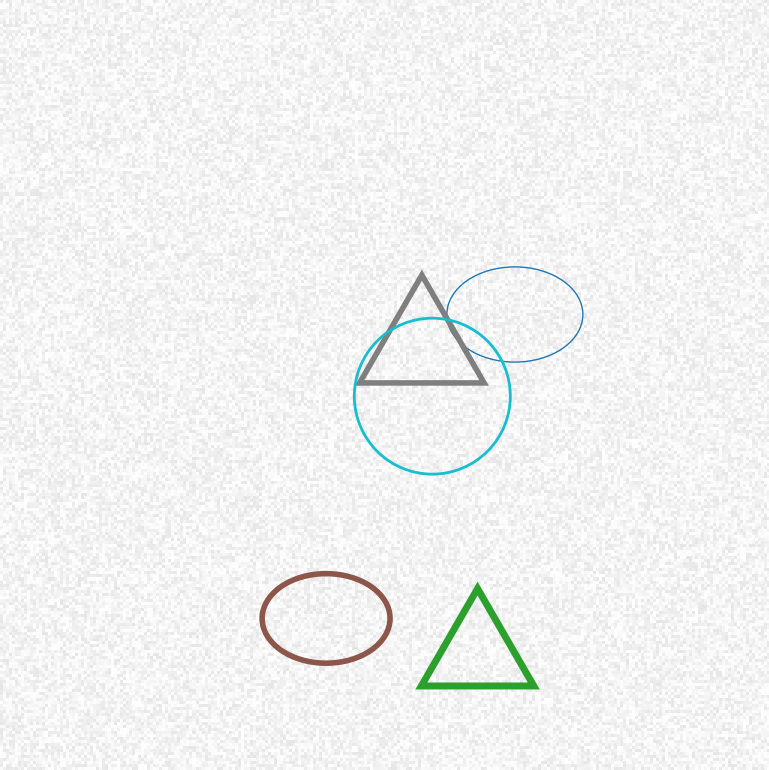[{"shape": "oval", "thickness": 0.5, "radius": 0.44, "center": [0.669, 0.592]}, {"shape": "triangle", "thickness": 2.5, "radius": 0.42, "center": [0.62, 0.151]}, {"shape": "oval", "thickness": 2, "radius": 0.42, "center": [0.423, 0.197]}, {"shape": "triangle", "thickness": 2, "radius": 0.47, "center": [0.548, 0.549]}, {"shape": "circle", "thickness": 1, "radius": 0.51, "center": [0.561, 0.486]}]